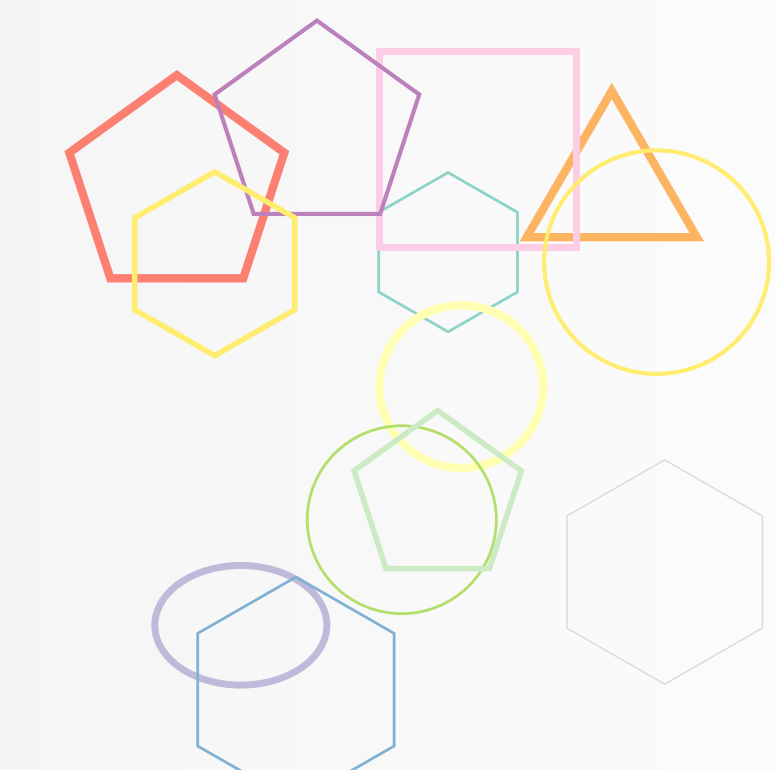[{"shape": "hexagon", "thickness": 1, "radius": 0.52, "center": [0.578, 0.673]}, {"shape": "circle", "thickness": 3, "radius": 0.53, "center": [0.595, 0.498]}, {"shape": "oval", "thickness": 2.5, "radius": 0.56, "center": [0.311, 0.188]}, {"shape": "pentagon", "thickness": 3, "radius": 0.73, "center": [0.228, 0.757]}, {"shape": "hexagon", "thickness": 1, "radius": 0.73, "center": [0.382, 0.104]}, {"shape": "triangle", "thickness": 3, "radius": 0.63, "center": [0.789, 0.755]}, {"shape": "circle", "thickness": 1, "radius": 0.61, "center": [0.518, 0.325]}, {"shape": "square", "thickness": 2.5, "radius": 0.64, "center": [0.616, 0.807]}, {"shape": "hexagon", "thickness": 0.5, "radius": 0.73, "center": [0.858, 0.257]}, {"shape": "pentagon", "thickness": 1.5, "radius": 0.69, "center": [0.409, 0.834]}, {"shape": "pentagon", "thickness": 2, "radius": 0.57, "center": [0.565, 0.353]}, {"shape": "hexagon", "thickness": 2, "radius": 0.6, "center": [0.277, 0.657]}, {"shape": "circle", "thickness": 1.5, "radius": 0.73, "center": [0.847, 0.66]}]